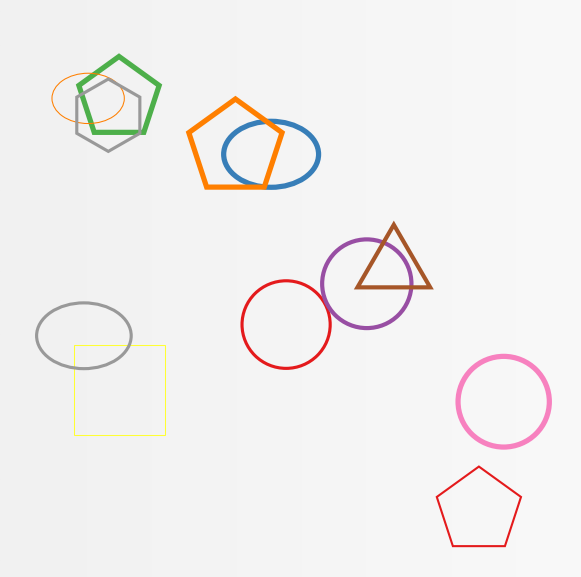[{"shape": "circle", "thickness": 1.5, "radius": 0.38, "center": [0.492, 0.437]}, {"shape": "pentagon", "thickness": 1, "radius": 0.38, "center": [0.824, 0.115]}, {"shape": "oval", "thickness": 2.5, "radius": 0.41, "center": [0.466, 0.732]}, {"shape": "pentagon", "thickness": 2.5, "radius": 0.36, "center": [0.205, 0.829]}, {"shape": "circle", "thickness": 2, "radius": 0.38, "center": [0.631, 0.508]}, {"shape": "oval", "thickness": 0.5, "radius": 0.31, "center": [0.152, 0.829]}, {"shape": "pentagon", "thickness": 2.5, "radius": 0.42, "center": [0.405, 0.743]}, {"shape": "square", "thickness": 0.5, "radius": 0.39, "center": [0.205, 0.323]}, {"shape": "triangle", "thickness": 2, "radius": 0.36, "center": [0.678, 0.538]}, {"shape": "circle", "thickness": 2.5, "radius": 0.39, "center": [0.867, 0.304]}, {"shape": "hexagon", "thickness": 1.5, "radius": 0.31, "center": [0.186, 0.8]}, {"shape": "oval", "thickness": 1.5, "radius": 0.41, "center": [0.144, 0.418]}]